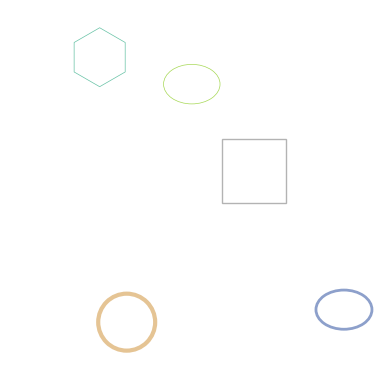[{"shape": "hexagon", "thickness": 0.5, "radius": 0.38, "center": [0.259, 0.851]}, {"shape": "oval", "thickness": 2, "radius": 0.36, "center": [0.893, 0.196]}, {"shape": "oval", "thickness": 0.5, "radius": 0.37, "center": [0.498, 0.781]}, {"shape": "circle", "thickness": 3, "radius": 0.37, "center": [0.329, 0.163]}, {"shape": "square", "thickness": 1, "radius": 0.41, "center": [0.659, 0.556]}]